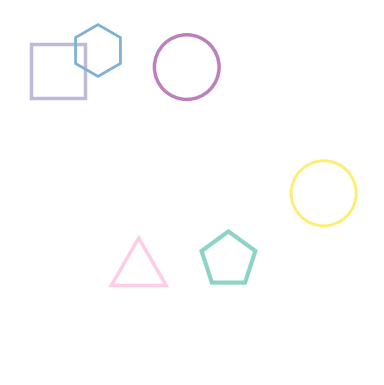[{"shape": "pentagon", "thickness": 3, "radius": 0.37, "center": [0.593, 0.325]}, {"shape": "square", "thickness": 2.5, "radius": 0.36, "center": [0.151, 0.816]}, {"shape": "hexagon", "thickness": 2, "radius": 0.34, "center": [0.254, 0.869]}, {"shape": "triangle", "thickness": 2.5, "radius": 0.41, "center": [0.36, 0.3]}, {"shape": "circle", "thickness": 2.5, "radius": 0.42, "center": [0.485, 0.826]}, {"shape": "circle", "thickness": 2, "radius": 0.42, "center": [0.841, 0.498]}]